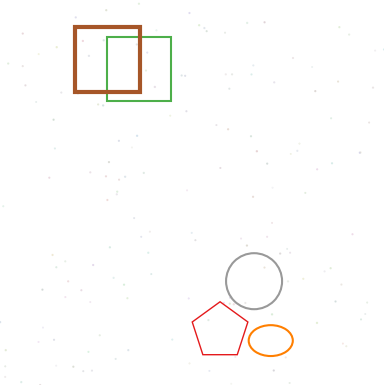[{"shape": "pentagon", "thickness": 1, "radius": 0.38, "center": [0.572, 0.14]}, {"shape": "square", "thickness": 1.5, "radius": 0.42, "center": [0.362, 0.82]}, {"shape": "oval", "thickness": 1.5, "radius": 0.29, "center": [0.703, 0.115]}, {"shape": "square", "thickness": 3, "radius": 0.42, "center": [0.279, 0.845]}, {"shape": "circle", "thickness": 1.5, "radius": 0.36, "center": [0.66, 0.27]}]